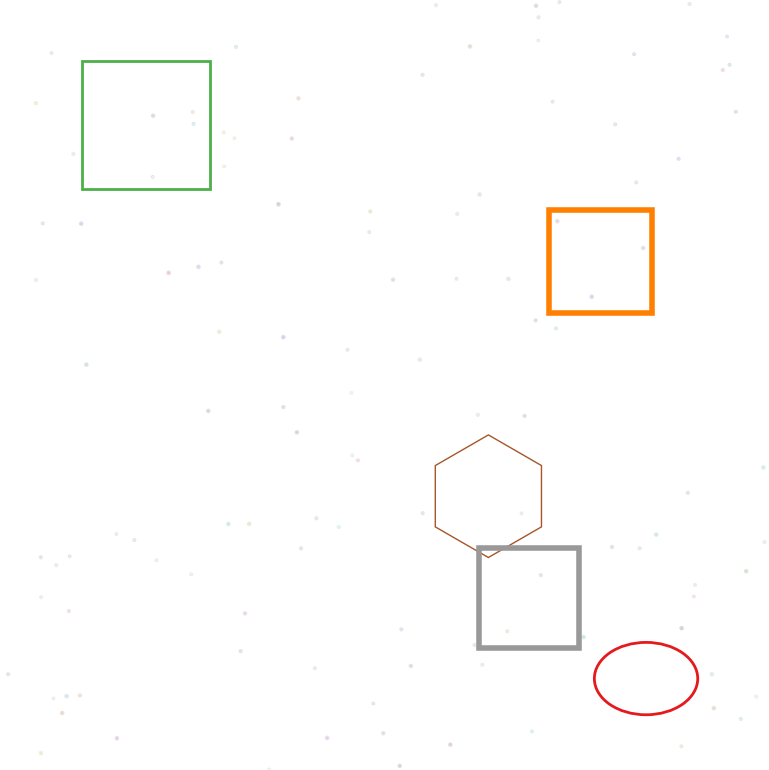[{"shape": "oval", "thickness": 1, "radius": 0.34, "center": [0.839, 0.119]}, {"shape": "square", "thickness": 1, "radius": 0.42, "center": [0.189, 0.838]}, {"shape": "square", "thickness": 2, "radius": 0.33, "center": [0.78, 0.66]}, {"shape": "hexagon", "thickness": 0.5, "radius": 0.4, "center": [0.634, 0.356]}, {"shape": "square", "thickness": 2, "radius": 0.33, "center": [0.687, 0.223]}]